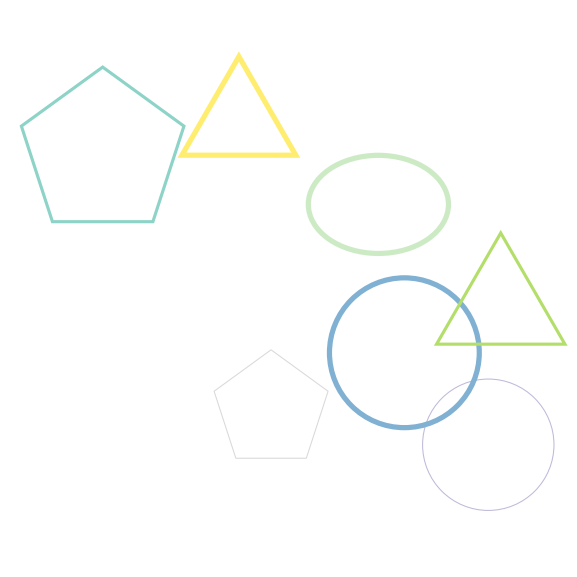[{"shape": "pentagon", "thickness": 1.5, "radius": 0.74, "center": [0.178, 0.735]}, {"shape": "circle", "thickness": 0.5, "radius": 0.57, "center": [0.846, 0.229]}, {"shape": "circle", "thickness": 2.5, "radius": 0.65, "center": [0.7, 0.388]}, {"shape": "triangle", "thickness": 1.5, "radius": 0.64, "center": [0.867, 0.467]}, {"shape": "pentagon", "thickness": 0.5, "radius": 0.52, "center": [0.469, 0.29]}, {"shape": "oval", "thickness": 2.5, "radius": 0.61, "center": [0.655, 0.645]}, {"shape": "triangle", "thickness": 2.5, "radius": 0.57, "center": [0.414, 0.787]}]